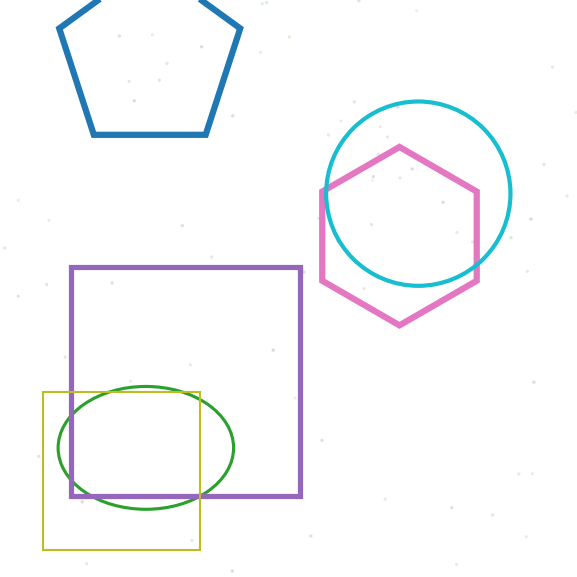[{"shape": "pentagon", "thickness": 3, "radius": 0.82, "center": [0.259, 0.899]}, {"shape": "oval", "thickness": 1.5, "radius": 0.76, "center": [0.253, 0.224]}, {"shape": "square", "thickness": 2.5, "radius": 0.99, "center": [0.321, 0.338]}, {"shape": "hexagon", "thickness": 3, "radius": 0.77, "center": [0.692, 0.59]}, {"shape": "square", "thickness": 1, "radius": 0.68, "center": [0.211, 0.183]}, {"shape": "circle", "thickness": 2, "radius": 0.8, "center": [0.724, 0.664]}]